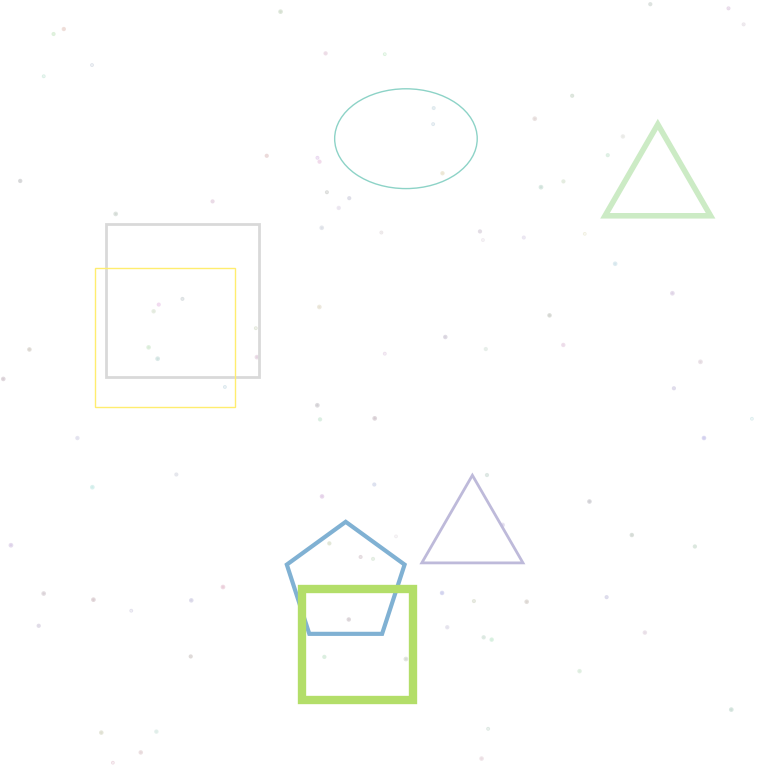[{"shape": "oval", "thickness": 0.5, "radius": 0.46, "center": [0.527, 0.82]}, {"shape": "triangle", "thickness": 1, "radius": 0.38, "center": [0.613, 0.307]}, {"shape": "pentagon", "thickness": 1.5, "radius": 0.4, "center": [0.449, 0.242]}, {"shape": "square", "thickness": 3, "radius": 0.36, "center": [0.465, 0.163]}, {"shape": "square", "thickness": 1, "radius": 0.5, "center": [0.237, 0.61]}, {"shape": "triangle", "thickness": 2, "radius": 0.4, "center": [0.854, 0.759]}, {"shape": "square", "thickness": 0.5, "radius": 0.45, "center": [0.214, 0.562]}]